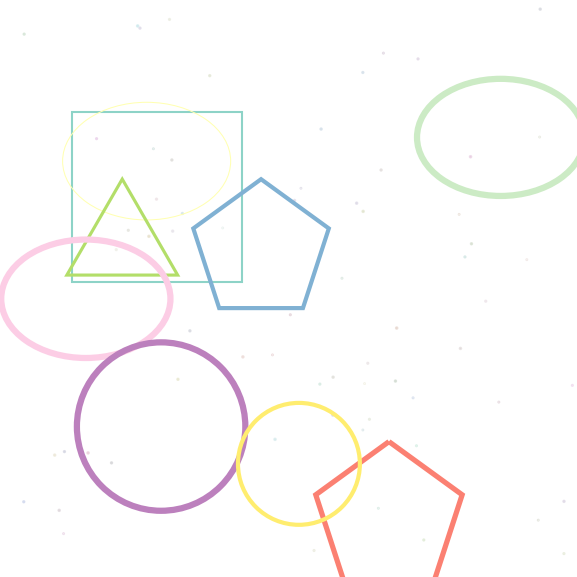[{"shape": "square", "thickness": 1, "radius": 0.73, "center": [0.271, 0.658]}, {"shape": "oval", "thickness": 0.5, "radius": 0.73, "center": [0.254, 0.72]}, {"shape": "pentagon", "thickness": 2.5, "radius": 0.67, "center": [0.674, 0.101]}, {"shape": "pentagon", "thickness": 2, "radius": 0.62, "center": [0.452, 0.565]}, {"shape": "triangle", "thickness": 1.5, "radius": 0.55, "center": [0.212, 0.578]}, {"shape": "oval", "thickness": 3, "radius": 0.73, "center": [0.149, 0.482]}, {"shape": "circle", "thickness": 3, "radius": 0.73, "center": [0.279, 0.261]}, {"shape": "oval", "thickness": 3, "radius": 0.72, "center": [0.867, 0.761]}, {"shape": "circle", "thickness": 2, "radius": 0.53, "center": [0.518, 0.196]}]